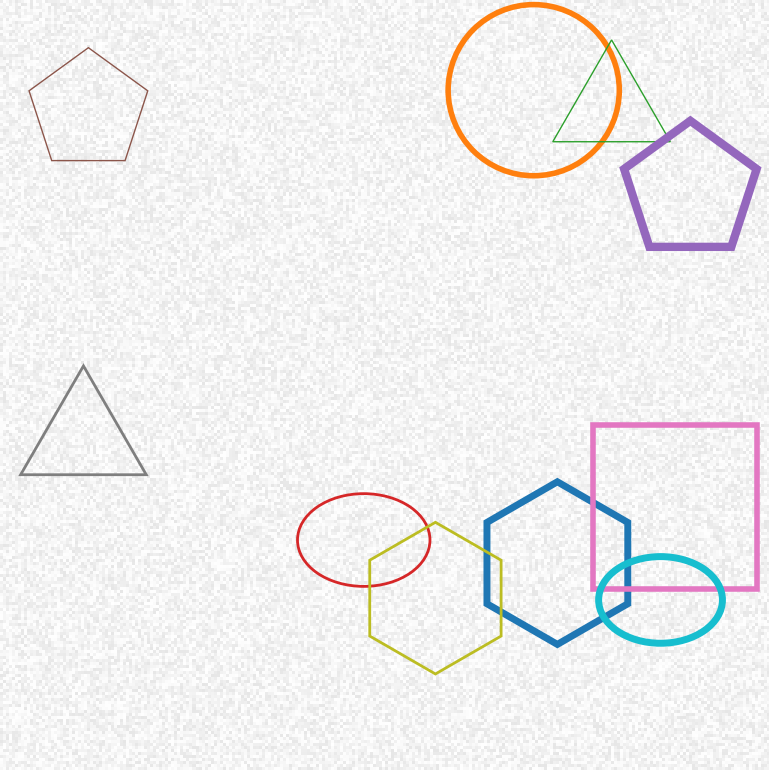[{"shape": "hexagon", "thickness": 2.5, "radius": 0.53, "center": [0.724, 0.269]}, {"shape": "circle", "thickness": 2, "radius": 0.56, "center": [0.693, 0.883]}, {"shape": "triangle", "thickness": 0.5, "radius": 0.44, "center": [0.794, 0.86]}, {"shape": "oval", "thickness": 1, "radius": 0.43, "center": [0.472, 0.299]}, {"shape": "pentagon", "thickness": 3, "radius": 0.45, "center": [0.897, 0.753]}, {"shape": "pentagon", "thickness": 0.5, "radius": 0.41, "center": [0.115, 0.857]}, {"shape": "square", "thickness": 2, "radius": 0.53, "center": [0.877, 0.342]}, {"shape": "triangle", "thickness": 1, "radius": 0.47, "center": [0.108, 0.431]}, {"shape": "hexagon", "thickness": 1, "radius": 0.49, "center": [0.565, 0.223]}, {"shape": "oval", "thickness": 2.5, "radius": 0.4, "center": [0.858, 0.221]}]